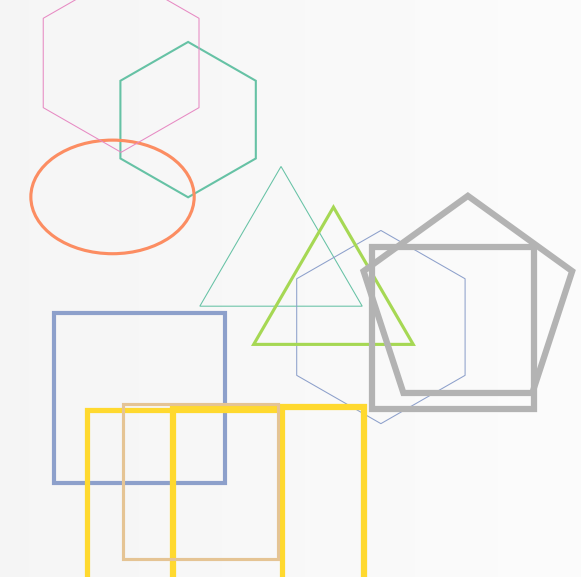[{"shape": "triangle", "thickness": 0.5, "radius": 0.81, "center": [0.483, 0.55]}, {"shape": "hexagon", "thickness": 1, "radius": 0.67, "center": [0.324, 0.792]}, {"shape": "oval", "thickness": 1.5, "radius": 0.7, "center": [0.194, 0.658]}, {"shape": "square", "thickness": 2, "radius": 0.74, "center": [0.24, 0.31]}, {"shape": "hexagon", "thickness": 0.5, "radius": 0.84, "center": [0.655, 0.433]}, {"shape": "hexagon", "thickness": 0.5, "radius": 0.77, "center": [0.208, 0.89]}, {"shape": "triangle", "thickness": 1.5, "radius": 0.79, "center": [0.574, 0.482]}, {"shape": "square", "thickness": 2.5, "radius": 0.84, "center": [0.318, 0.121]}, {"shape": "square", "thickness": 3, "radius": 0.83, "center": [0.462, 0.13]}, {"shape": "square", "thickness": 1.5, "radius": 0.67, "center": [0.345, 0.165]}, {"shape": "pentagon", "thickness": 3, "radius": 0.94, "center": [0.805, 0.471]}, {"shape": "square", "thickness": 3, "radius": 0.7, "center": [0.779, 0.432]}]